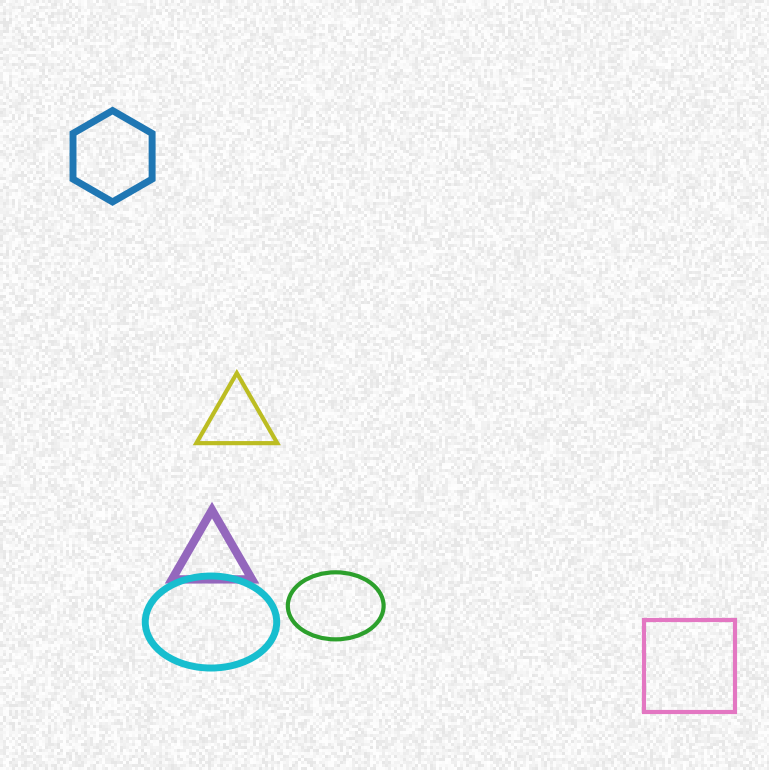[{"shape": "hexagon", "thickness": 2.5, "radius": 0.3, "center": [0.146, 0.797]}, {"shape": "oval", "thickness": 1.5, "radius": 0.31, "center": [0.436, 0.213]}, {"shape": "triangle", "thickness": 3, "radius": 0.3, "center": [0.275, 0.278]}, {"shape": "square", "thickness": 1.5, "radius": 0.3, "center": [0.895, 0.135]}, {"shape": "triangle", "thickness": 1.5, "radius": 0.3, "center": [0.308, 0.455]}, {"shape": "oval", "thickness": 2.5, "radius": 0.43, "center": [0.274, 0.192]}]